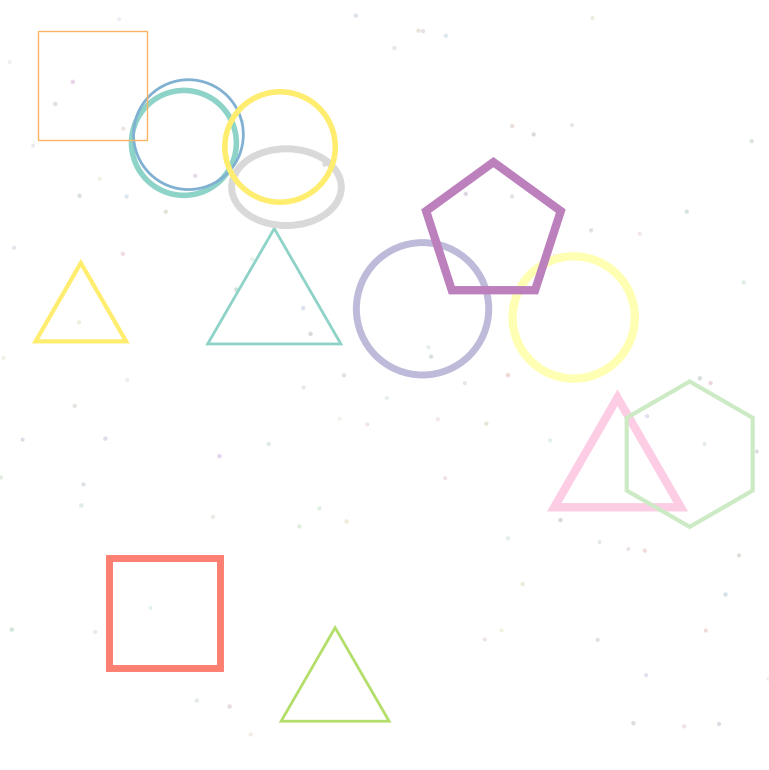[{"shape": "triangle", "thickness": 1, "radius": 0.5, "center": [0.356, 0.603]}, {"shape": "circle", "thickness": 2, "radius": 0.34, "center": [0.239, 0.814]}, {"shape": "circle", "thickness": 3, "radius": 0.4, "center": [0.745, 0.588]}, {"shape": "circle", "thickness": 2.5, "radius": 0.43, "center": [0.549, 0.599]}, {"shape": "square", "thickness": 2.5, "radius": 0.36, "center": [0.213, 0.204]}, {"shape": "circle", "thickness": 1, "radius": 0.36, "center": [0.245, 0.825]}, {"shape": "square", "thickness": 0.5, "radius": 0.35, "center": [0.121, 0.889]}, {"shape": "triangle", "thickness": 1, "radius": 0.4, "center": [0.435, 0.104]}, {"shape": "triangle", "thickness": 3, "radius": 0.47, "center": [0.802, 0.389]}, {"shape": "oval", "thickness": 2.5, "radius": 0.36, "center": [0.372, 0.757]}, {"shape": "pentagon", "thickness": 3, "radius": 0.46, "center": [0.641, 0.697]}, {"shape": "hexagon", "thickness": 1.5, "radius": 0.47, "center": [0.896, 0.41]}, {"shape": "triangle", "thickness": 1.5, "radius": 0.34, "center": [0.105, 0.591]}, {"shape": "circle", "thickness": 2, "radius": 0.36, "center": [0.364, 0.809]}]